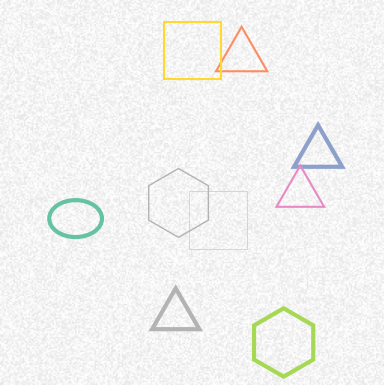[{"shape": "oval", "thickness": 3, "radius": 0.34, "center": [0.196, 0.432]}, {"shape": "triangle", "thickness": 1.5, "radius": 0.38, "center": [0.628, 0.853]}, {"shape": "triangle", "thickness": 3, "radius": 0.36, "center": [0.826, 0.603]}, {"shape": "triangle", "thickness": 1.5, "radius": 0.36, "center": [0.78, 0.499]}, {"shape": "hexagon", "thickness": 3, "radius": 0.44, "center": [0.737, 0.11]}, {"shape": "square", "thickness": 1.5, "radius": 0.37, "center": [0.5, 0.868]}, {"shape": "square", "thickness": 0.5, "radius": 0.38, "center": [0.567, 0.429]}, {"shape": "hexagon", "thickness": 1, "radius": 0.45, "center": [0.464, 0.473]}, {"shape": "triangle", "thickness": 3, "radius": 0.35, "center": [0.456, 0.18]}]